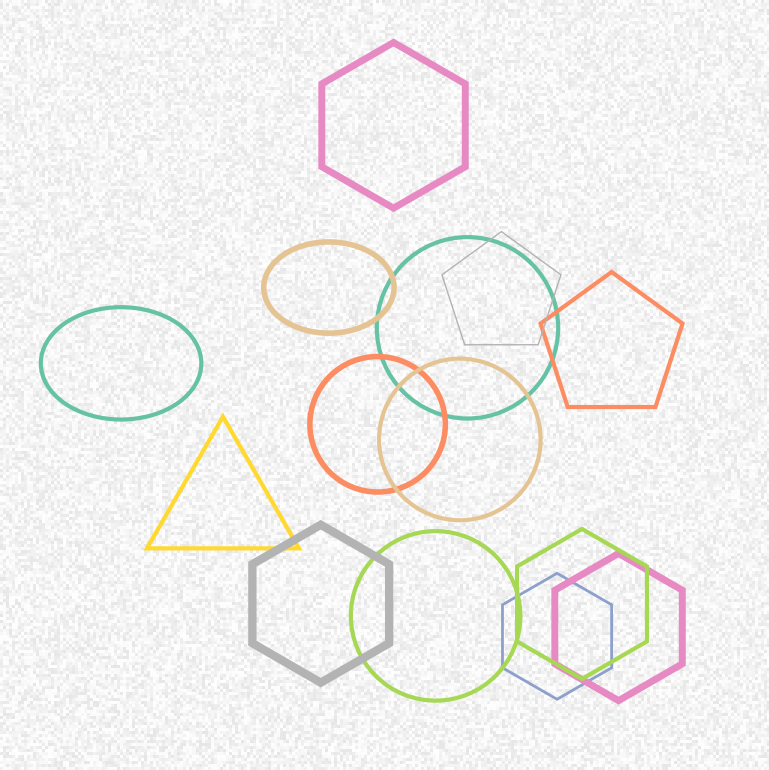[{"shape": "circle", "thickness": 1.5, "radius": 0.59, "center": [0.607, 0.574]}, {"shape": "oval", "thickness": 1.5, "radius": 0.52, "center": [0.157, 0.528]}, {"shape": "circle", "thickness": 2, "radius": 0.44, "center": [0.49, 0.449]}, {"shape": "pentagon", "thickness": 1.5, "radius": 0.48, "center": [0.794, 0.55]}, {"shape": "hexagon", "thickness": 1, "radius": 0.41, "center": [0.723, 0.174]}, {"shape": "hexagon", "thickness": 2.5, "radius": 0.48, "center": [0.803, 0.186]}, {"shape": "hexagon", "thickness": 2.5, "radius": 0.54, "center": [0.511, 0.837]}, {"shape": "circle", "thickness": 1.5, "radius": 0.55, "center": [0.566, 0.2]}, {"shape": "hexagon", "thickness": 1.5, "radius": 0.49, "center": [0.756, 0.216]}, {"shape": "triangle", "thickness": 1.5, "radius": 0.57, "center": [0.29, 0.345]}, {"shape": "circle", "thickness": 1.5, "radius": 0.52, "center": [0.597, 0.429]}, {"shape": "oval", "thickness": 2, "radius": 0.42, "center": [0.427, 0.627]}, {"shape": "hexagon", "thickness": 3, "radius": 0.51, "center": [0.417, 0.216]}, {"shape": "pentagon", "thickness": 0.5, "radius": 0.41, "center": [0.651, 0.618]}]